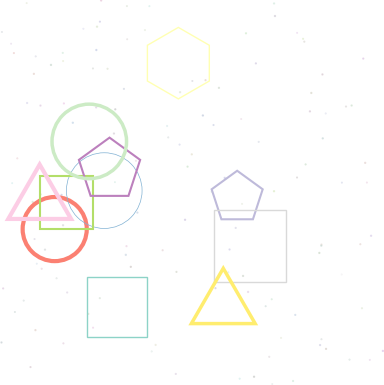[{"shape": "square", "thickness": 1, "radius": 0.39, "center": [0.304, 0.202]}, {"shape": "hexagon", "thickness": 1, "radius": 0.46, "center": [0.463, 0.836]}, {"shape": "pentagon", "thickness": 1.5, "radius": 0.35, "center": [0.616, 0.487]}, {"shape": "circle", "thickness": 3, "radius": 0.42, "center": [0.142, 0.405]}, {"shape": "circle", "thickness": 0.5, "radius": 0.49, "center": [0.271, 0.505]}, {"shape": "square", "thickness": 1.5, "radius": 0.34, "center": [0.172, 0.473]}, {"shape": "triangle", "thickness": 3, "radius": 0.47, "center": [0.103, 0.478]}, {"shape": "square", "thickness": 1, "radius": 0.47, "center": [0.65, 0.362]}, {"shape": "pentagon", "thickness": 1.5, "radius": 0.42, "center": [0.285, 0.559]}, {"shape": "circle", "thickness": 2.5, "radius": 0.48, "center": [0.232, 0.633]}, {"shape": "triangle", "thickness": 2.5, "radius": 0.48, "center": [0.58, 0.207]}]